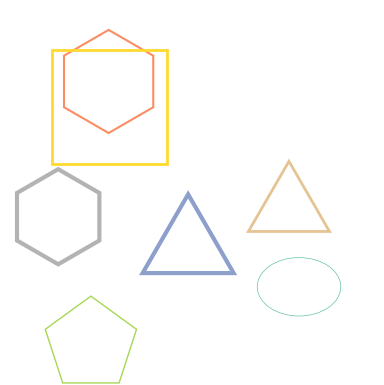[{"shape": "oval", "thickness": 0.5, "radius": 0.54, "center": [0.777, 0.255]}, {"shape": "hexagon", "thickness": 1.5, "radius": 0.67, "center": [0.282, 0.788]}, {"shape": "triangle", "thickness": 3, "radius": 0.68, "center": [0.489, 0.359]}, {"shape": "pentagon", "thickness": 1, "radius": 0.62, "center": [0.236, 0.106]}, {"shape": "square", "thickness": 2, "radius": 0.74, "center": [0.284, 0.722]}, {"shape": "triangle", "thickness": 2, "radius": 0.61, "center": [0.751, 0.46]}, {"shape": "hexagon", "thickness": 3, "radius": 0.62, "center": [0.151, 0.437]}]